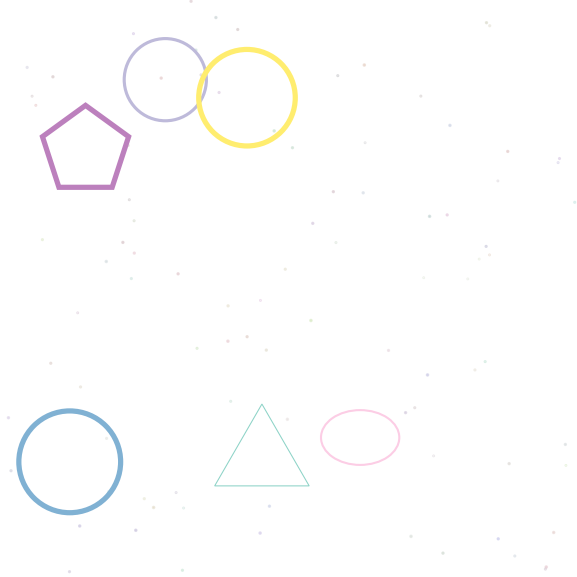[{"shape": "triangle", "thickness": 0.5, "radius": 0.47, "center": [0.454, 0.205]}, {"shape": "circle", "thickness": 1.5, "radius": 0.36, "center": [0.286, 0.861]}, {"shape": "circle", "thickness": 2.5, "radius": 0.44, "center": [0.121, 0.199]}, {"shape": "oval", "thickness": 1, "radius": 0.34, "center": [0.624, 0.242]}, {"shape": "pentagon", "thickness": 2.5, "radius": 0.39, "center": [0.148, 0.738]}, {"shape": "circle", "thickness": 2.5, "radius": 0.42, "center": [0.428, 0.83]}]